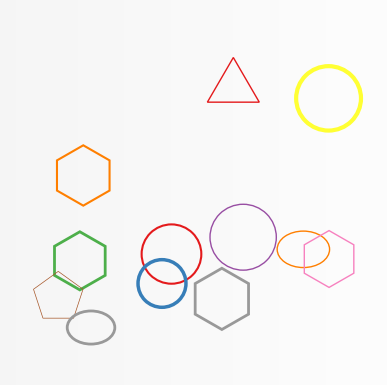[{"shape": "circle", "thickness": 1.5, "radius": 0.39, "center": [0.443, 0.34]}, {"shape": "triangle", "thickness": 1, "radius": 0.39, "center": [0.602, 0.773]}, {"shape": "circle", "thickness": 2.5, "radius": 0.31, "center": [0.418, 0.264]}, {"shape": "hexagon", "thickness": 2, "radius": 0.38, "center": [0.206, 0.323]}, {"shape": "circle", "thickness": 1, "radius": 0.43, "center": [0.628, 0.384]}, {"shape": "hexagon", "thickness": 1.5, "radius": 0.39, "center": [0.215, 0.544]}, {"shape": "oval", "thickness": 1, "radius": 0.34, "center": [0.783, 0.352]}, {"shape": "circle", "thickness": 3, "radius": 0.42, "center": [0.848, 0.745]}, {"shape": "pentagon", "thickness": 0.5, "radius": 0.34, "center": [0.15, 0.228]}, {"shape": "hexagon", "thickness": 1, "radius": 0.37, "center": [0.849, 0.327]}, {"shape": "hexagon", "thickness": 2, "radius": 0.4, "center": [0.573, 0.224]}, {"shape": "oval", "thickness": 2, "radius": 0.31, "center": [0.235, 0.149]}]